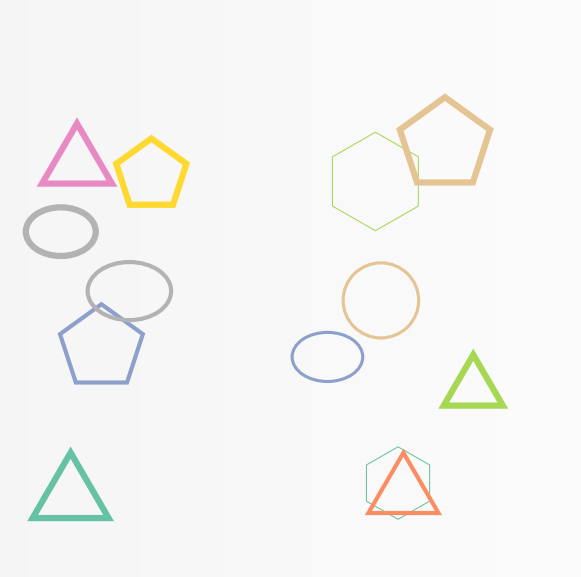[{"shape": "hexagon", "thickness": 0.5, "radius": 0.31, "center": [0.685, 0.163]}, {"shape": "triangle", "thickness": 3, "radius": 0.38, "center": [0.122, 0.14]}, {"shape": "triangle", "thickness": 2, "radius": 0.35, "center": [0.694, 0.146]}, {"shape": "oval", "thickness": 1.5, "radius": 0.3, "center": [0.563, 0.381]}, {"shape": "pentagon", "thickness": 2, "radius": 0.37, "center": [0.175, 0.397]}, {"shape": "triangle", "thickness": 3, "radius": 0.35, "center": [0.132, 0.716]}, {"shape": "triangle", "thickness": 3, "radius": 0.29, "center": [0.814, 0.326]}, {"shape": "hexagon", "thickness": 0.5, "radius": 0.43, "center": [0.646, 0.685]}, {"shape": "pentagon", "thickness": 3, "radius": 0.32, "center": [0.26, 0.696]}, {"shape": "circle", "thickness": 1.5, "radius": 0.33, "center": [0.655, 0.479]}, {"shape": "pentagon", "thickness": 3, "radius": 0.41, "center": [0.766, 0.749]}, {"shape": "oval", "thickness": 2, "radius": 0.36, "center": [0.223, 0.495]}, {"shape": "oval", "thickness": 3, "radius": 0.3, "center": [0.105, 0.598]}]